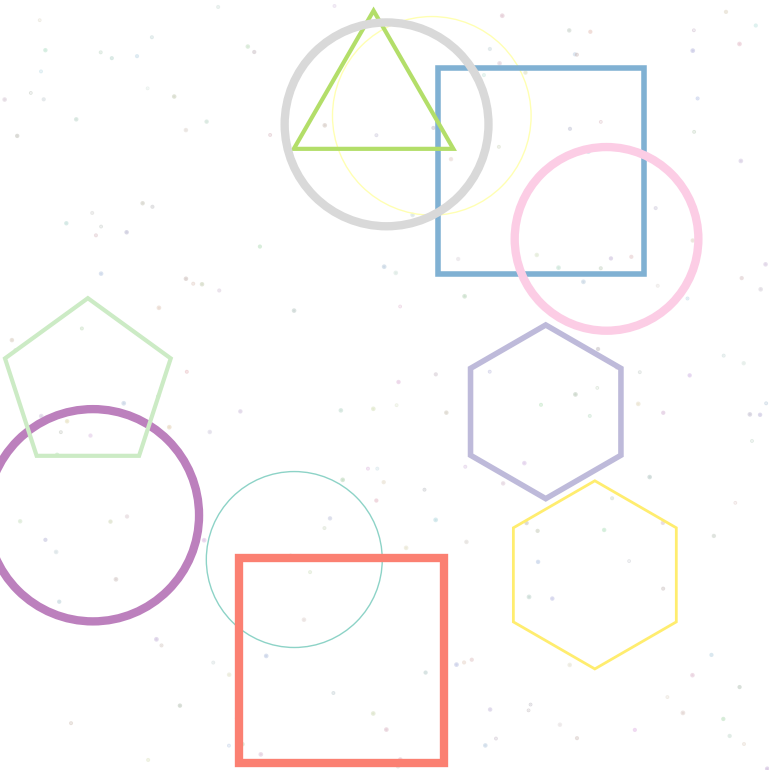[{"shape": "circle", "thickness": 0.5, "radius": 0.57, "center": [0.382, 0.273]}, {"shape": "circle", "thickness": 0.5, "radius": 0.64, "center": [0.561, 0.85]}, {"shape": "hexagon", "thickness": 2, "radius": 0.56, "center": [0.709, 0.465]}, {"shape": "square", "thickness": 3, "radius": 0.66, "center": [0.443, 0.142]}, {"shape": "square", "thickness": 2, "radius": 0.67, "center": [0.702, 0.778]}, {"shape": "triangle", "thickness": 1.5, "radius": 0.6, "center": [0.485, 0.867]}, {"shape": "circle", "thickness": 3, "radius": 0.6, "center": [0.788, 0.69]}, {"shape": "circle", "thickness": 3, "radius": 0.66, "center": [0.502, 0.838]}, {"shape": "circle", "thickness": 3, "radius": 0.69, "center": [0.121, 0.331]}, {"shape": "pentagon", "thickness": 1.5, "radius": 0.57, "center": [0.114, 0.5]}, {"shape": "hexagon", "thickness": 1, "radius": 0.61, "center": [0.773, 0.253]}]